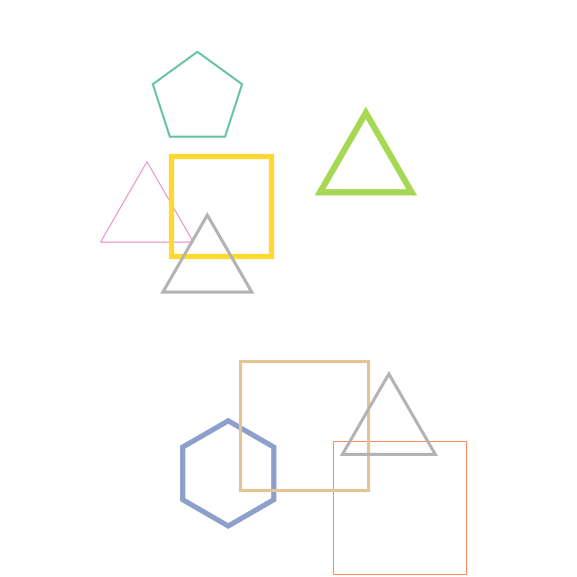[{"shape": "pentagon", "thickness": 1, "radius": 0.41, "center": [0.342, 0.828]}, {"shape": "square", "thickness": 0.5, "radius": 0.57, "center": [0.692, 0.121]}, {"shape": "hexagon", "thickness": 2.5, "radius": 0.46, "center": [0.395, 0.179]}, {"shape": "triangle", "thickness": 0.5, "radius": 0.46, "center": [0.255, 0.626]}, {"shape": "triangle", "thickness": 3, "radius": 0.46, "center": [0.633, 0.712]}, {"shape": "square", "thickness": 2.5, "radius": 0.43, "center": [0.383, 0.642]}, {"shape": "square", "thickness": 1.5, "radius": 0.56, "center": [0.527, 0.263]}, {"shape": "triangle", "thickness": 1.5, "radius": 0.46, "center": [0.673, 0.259]}, {"shape": "triangle", "thickness": 1.5, "radius": 0.44, "center": [0.359, 0.538]}]